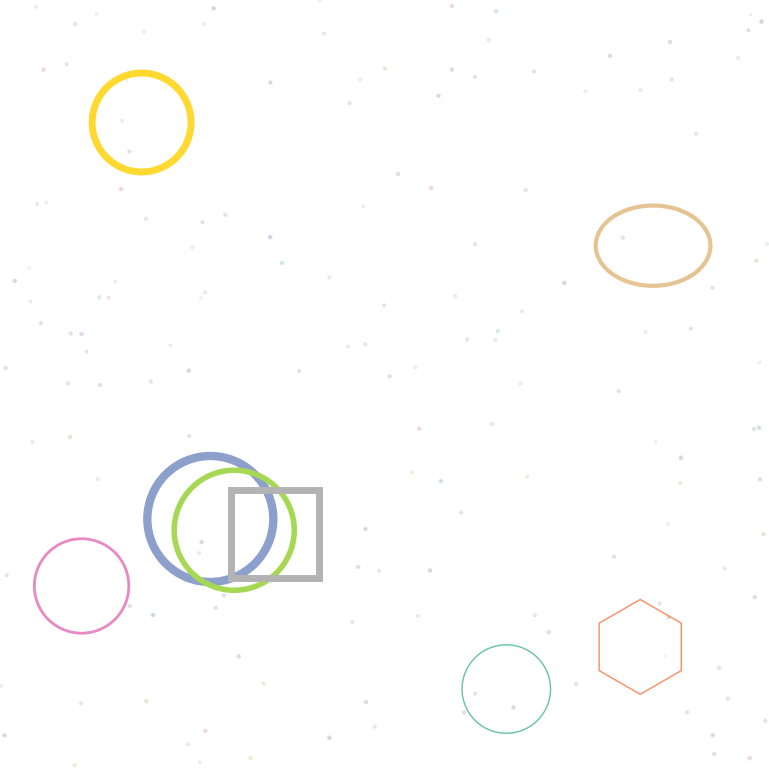[{"shape": "circle", "thickness": 0.5, "radius": 0.29, "center": [0.658, 0.105]}, {"shape": "hexagon", "thickness": 0.5, "radius": 0.31, "center": [0.831, 0.16]}, {"shape": "circle", "thickness": 3, "radius": 0.41, "center": [0.273, 0.326]}, {"shape": "circle", "thickness": 1, "radius": 0.31, "center": [0.106, 0.239]}, {"shape": "circle", "thickness": 2, "radius": 0.39, "center": [0.304, 0.311]}, {"shape": "circle", "thickness": 2.5, "radius": 0.32, "center": [0.184, 0.841]}, {"shape": "oval", "thickness": 1.5, "radius": 0.37, "center": [0.848, 0.681]}, {"shape": "square", "thickness": 2.5, "radius": 0.29, "center": [0.358, 0.307]}]